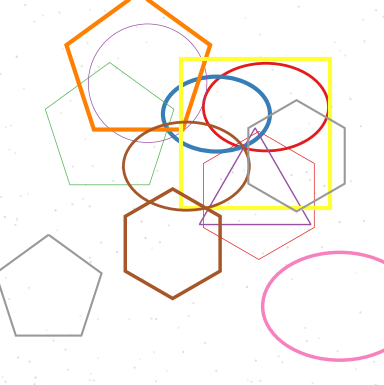[{"shape": "oval", "thickness": 2, "radius": 0.81, "center": [0.691, 0.722]}, {"shape": "hexagon", "thickness": 0.5, "radius": 0.83, "center": [0.672, 0.492]}, {"shape": "oval", "thickness": 3, "radius": 0.69, "center": [0.562, 0.704]}, {"shape": "pentagon", "thickness": 0.5, "radius": 0.88, "center": [0.285, 0.662]}, {"shape": "circle", "thickness": 0.5, "radius": 0.77, "center": [0.383, 0.784]}, {"shape": "triangle", "thickness": 1, "radius": 0.84, "center": [0.663, 0.5]}, {"shape": "pentagon", "thickness": 3, "radius": 0.98, "center": [0.359, 0.822]}, {"shape": "square", "thickness": 3, "radius": 0.96, "center": [0.664, 0.653]}, {"shape": "oval", "thickness": 2, "radius": 0.82, "center": [0.484, 0.568]}, {"shape": "hexagon", "thickness": 2.5, "radius": 0.71, "center": [0.449, 0.367]}, {"shape": "oval", "thickness": 2.5, "radius": 1.0, "center": [0.882, 0.205]}, {"shape": "pentagon", "thickness": 1.5, "radius": 0.72, "center": [0.126, 0.245]}, {"shape": "hexagon", "thickness": 1.5, "radius": 0.72, "center": [0.77, 0.595]}]